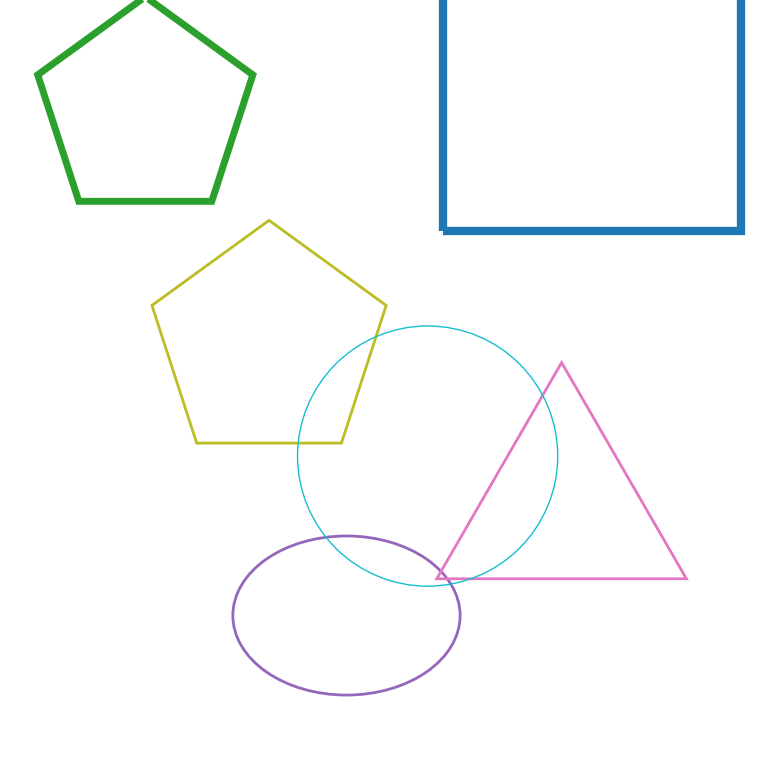[{"shape": "square", "thickness": 3, "radius": 0.97, "center": [0.769, 0.893]}, {"shape": "pentagon", "thickness": 2.5, "radius": 0.73, "center": [0.189, 0.857]}, {"shape": "oval", "thickness": 1, "radius": 0.74, "center": [0.45, 0.201]}, {"shape": "triangle", "thickness": 1, "radius": 0.94, "center": [0.729, 0.342]}, {"shape": "pentagon", "thickness": 1, "radius": 0.8, "center": [0.349, 0.554]}, {"shape": "circle", "thickness": 0.5, "radius": 0.84, "center": [0.555, 0.408]}]